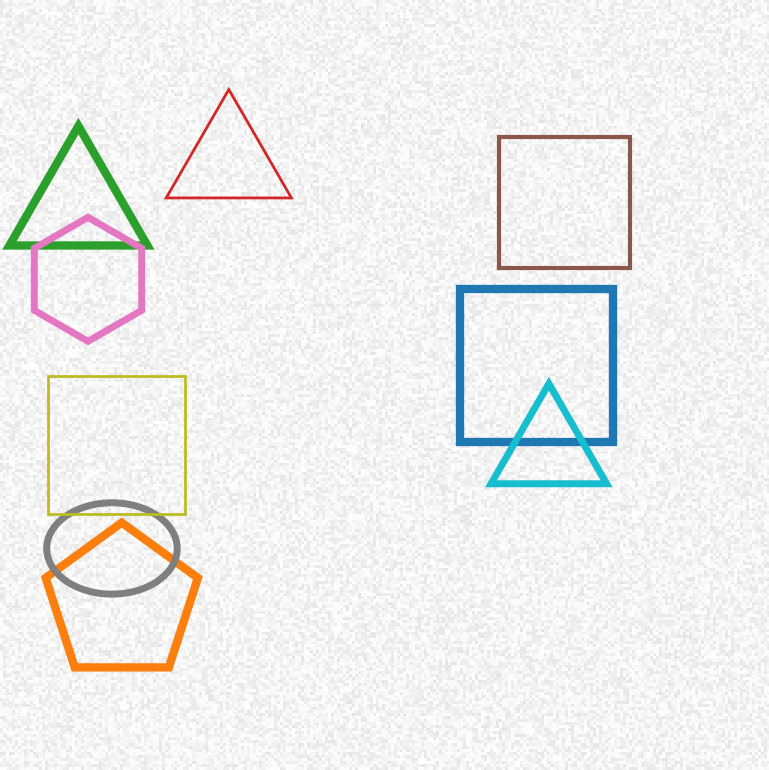[{"shape": "square", "thickness": 3, "radius": 0.5, "center": [0.697, 0.525]}, {"shape": "pentagon", "thickness": 3, "radius": 0.52, "center": [0.158, 0.217]}, {"shape": "triangle", "thickness": 3, "radius": 0.52, "center": [0.102, 0.733]}, {"shape": "triangle", "thickness": 1, "radius": 0.47, "center": [0.297, 0.79]}, {"shape": "square", "thickness": 1.5, "radius": 0.43, "center": [0.733, 0.737]}, {"shape": "hexagon", "thickness": 2.5, "radius": 0.4, "center": [0.114, 0.637]}, {"shape": "oval", "thickness": 2.5, "radius": 0.42, "center": [0.145, 0.288]}, {"shape": "square", "thickness": 1, "radius": 0.45, "center": [0.151, 0.422]}, {"shape": "triangle", "thickness": 2.5, "radius": 0.43, "center": [0.713, 0.415]}]